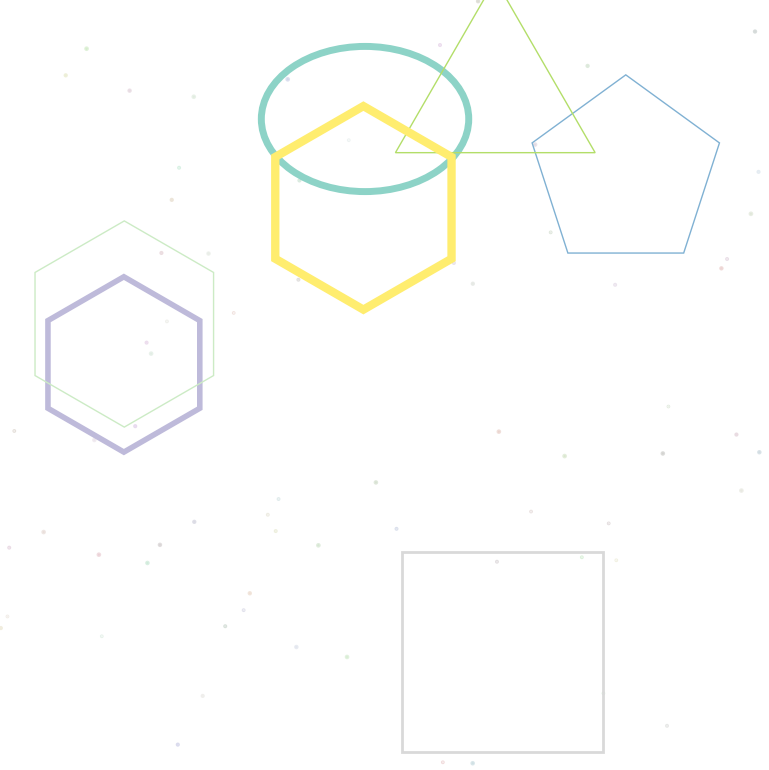[{"shape": "oval", "thickness": 2.5, "radius": 0.67, "center": [0.474, 0.845]}, {"shape": "hexagon", "thickness": 2, "radius": 0.57, "center": [0.161, 0.527]}, {"shape": "pentagon", "thickness": 0.5, "radius": 0.64, "center": [0.813, 0.775]}, {"shape": "triangle", "thickness": 0.5, "radius": 0.75, "center": [0.643, 0.877]}, {"shape": "square", "thickness": 1, "radius": 0.65, "center": [0.652, 0.153]}, {"shape": "hexagon", "thickness": 0.5, "radius": 0.67, "center": [0.161, 0.579]}, {"shape": "hexagon", "thickness": 3, "radius": 0.66, "center": [0.472, 0.73]}]